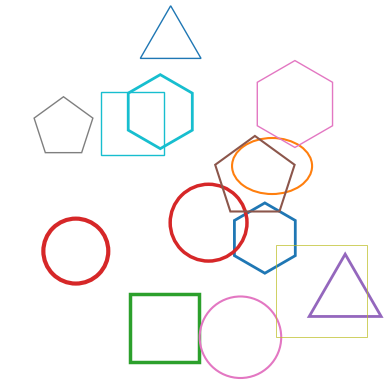[{"shape": "hexagon", "thickness": 2, "radius": 0.46, "center": [0.688, 0.382]}, {"shape": "triangle", "thickness": 1, "radius": 0.46, "center": [0.443, 0.894]}, {"shape": "oval", "thickness": 1.5, "radius": 0.52, "center": [0.707, 0.569]}, {"shape": "square", "thickness": 2.5, "radius": 0.44, "center": [0.427, 0.148]}, {"shape": "circle", "thickness": 2.5, "radius": 0.5, "center": [0.542, 0.422]}, {"shape": "circle", "thickness": 3, "radius": 0.42, "center": [0.197, 0.348]}, {"shape": "triangle", "thickness": 2, "radius": 0.54, "center": [0.897, 0.232]}, {"shape": "pentagon", "thickness": 1.5, "radius": 0.54, "center": [0.662, 0.538]}, {"shape": "circle", "thickness": 1.5, "radius": 0.53, "center": [0.625, 0.124]}, {"shape": "hexagon", "thickness": 1, "radius": 0.56, "center": [0.766, 0.73]}, {"shape": "pentagon", "thickness": 1, "radius": 0.4, "center": [0.165, 0.668]}, {"shape": "square", "thickness": 0.5, "radius": 0.59, "center": [0.836, 0.244]}, {"shape": "square", "thickness": 1, "radius": 0.41, "center": [0.344, 0.679]}, {"shape": "hexagon", "thickness": 2, "radius": 0.48, "center": [0.416, 0.71]}]